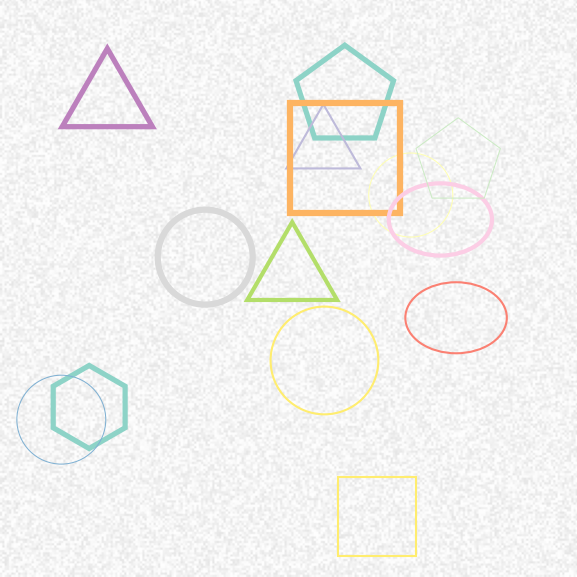[{"shape": "pentagon", "thickness": 2.5, "radius": 0.44, "center": [0.597, 0.832]}, {"shape": "hexagon", "thickness": 2.5, "radius": 0.36, "center": [0.154, 0.294]}, {"shape": "circle", "thickness": 0.5, "radius": 0.36, "center": [0.711, 0.661]}, {"shape": "triangle", "thickness": 1, "radius": 0.37, "center": [0.56, 0.745]}, {"shape": "oval", "thickness": 1, "radius": 0.44, "center": [0.79, 0.449]}, {"shape": "circle", "thickness": 0.5, "radius": 0.38, "center": [0.106, 0.272]}, {"shape": "square", "thickness": 3, "radius": 0.48, "center": [0.597, 0.726]}, {"shape": "triangle", "thickness": 2, "radius": 0.45, "center": [0.506, 0.525]}, {"shape": "oval", "thickness": 2, "radius": 0.45, "center": [0.763, 0.619]}, {"shape": "circle", "thickness": 3, "radius": 0.41, "center": [0.355, 0.554]}, {"shape": "triangle", "thickness": 2.5, "radius": 0.45, "center": [0.186, 0.825]}, {"shape": "pentagon", "thickness": 0.5, "radius": 0.38, "center": [0.793, 0.718]}, {"shape": "square", "thickness": 1, "radius": 0.34, "center": [0.653, 0.105]}, {"shape": "circle", "thickness": 1, "radius": 0.47, "center": [0.562, 0.375]}]